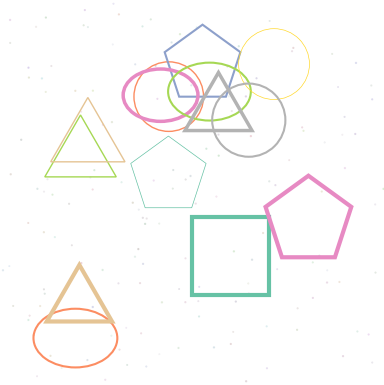[{"shape": "square", "thickness": 3, "radius": 0.51, "center": [0.599, 0.334]}, {"shape": "pentagon", "thickness": 0.5, "radius": 0.51, "center": [0.437, 0.544]}, {"shape": "oval", "thickness": 1.5, "radius": 0.54, "center": [0.196, 0.122]}, {"shape": "circle", "thickness": 1, "radius": 0.45, "center": [0.438, 0.749]}, {"shape": "pentagon", "thickness": 1.5, "radius": 0.52, "center": [0.526, 0.833]}, {"shape": "pentagon", "thickness": 3, "radius": 0.59, "center": [0.801, 0.426]}, {"shape": "oval", "thickness": 2.5, "radius": 0.49, "center": [0.417, 0.753]}, {"shape": "oval", "thickness": 1.5, "radius": 0.54, "center": [0.544, 0.762]}, {"shape": "triangle", "thickness": 1, "radius": 0.54, "center": [0.209, 0.594]}, {"shape": "circle", "thickness": 0.5, "radius": 0.46, "center": [0.712, 0.834]}, {"shape": "triangle", "thickness": 1, "radius": 0.56, "center": [0.228, 0.635]}, {"shape": "triangle", "thickness": 3, "radius": 0.49, "center": [0.206, 0.214]}, {"shape": "triangle", "thickness": 2.5, "radius": 0.5, "center": [0.567, 0.711]}, {"shape": "circle", "thickness": 1.5, "radius": 0.48, "center": [0.646, 0.688]}]